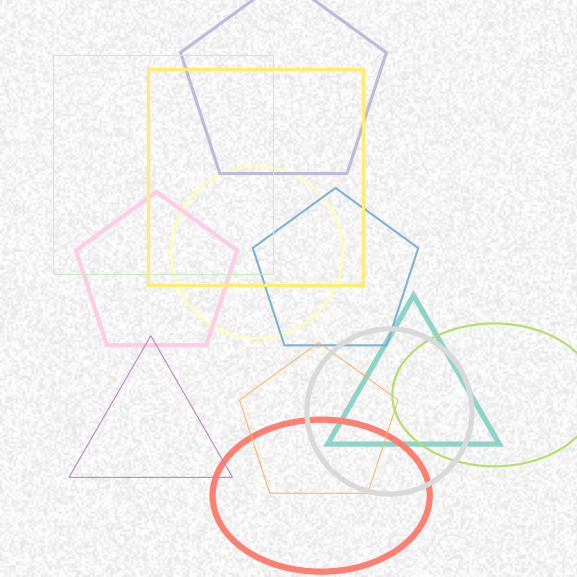[{"shape": "triangle", "thickness": 2.5, "radius": 0.86, "center": [0.716, 0.316]}, {"shape": "circle", "thickness": 1, "radius": 0.74, "center": [0.445, 0.562]}, {"shape": "pentagon", "thickness": 1.5, "radius": 0.94, "center": [0.491, 0.85]}, {"shape": "oval", "thickness": 3, "radius": 0.94, "center": [0.556, 0.141]}, {"shape": "pentagon", "thickness": 1, "radius": 0.75, "center": [0.581, 0.523]}, {"shape": "pentagon", "thickness": 0.5, "radius": 0.72, "center": [0.552, 0.262]}, {"shape": "oval", "thickness": 1, "radius": 0.88, "center": [0.856, 0.315]}, {"shape": "pentagon", "thickness": 2, "radius": 0.73, "center": [0.271, 0.52]}, {"shape": "circle", "thickness": 2.5, "radius": 0.71, "center": [0.674, 0.287]}, {"shape": "triangle", "thickness": 0.5, "radius": 0.82, "center": [0.261, 0.254]}, {"shape": "square", "thickness": 0.5, "radius": 0.95, "center": [0.282, 0.714]}, {"shape": "square", "thickness": 1.5, "radius": 0.93, "center": [0.443, 0.693]}]